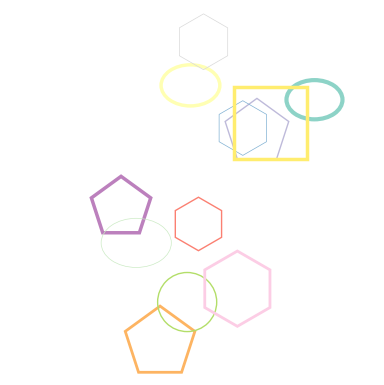[{"shape": "oval", "thickness": 3, "radius": 0.36, "center": [0.817, 0.741]}, {"shape": "oval", "thickness": 2.5, "radius": 0.38, "center": [0.495, 0.778]}, {"shape": "pentagon", "thickness": 1, "radius": 0.43, "center": [0.667, 0.658]}, {"shape": "hexagon", "thickness": 1, "radius": 0.35, "center": [0.515, 0.418]}, {"shape": "hexagon", "thickness": 0.5, "radius": 0.36, "center": [0.631, 0.667]}, {"shape": "pentagon", "thickness": 2, "radius": 0.48, "center": [0.416, 0.11]}, {"shape": "circle", "thickness": 1, "radius": 0.38, "center": [0.486, 0.215]}, {"shape": "hexagon", "thickness": 2, "radius": 0.49, "center": [0.617, 0.25]}, {"shape": "hexagon", "thickness": 0.5, "radius": 0.36, "center": [0.529, 0.891]}, {"shape": "pentagon", "thickness": 2.5, "radius": 0.4, "center": [0.314, 0.461]}, {"shape": "oval", "thickness": 0.5, "radius": 0.46, "center": [0.354, 0.369]}, {"shape": "square", "thickness": 2.5, "radius": 0.47, "center": [0.703, 0.681]}]